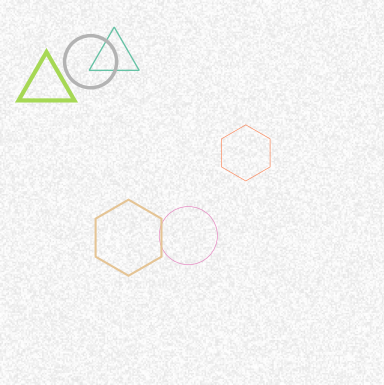[{"shape": "triangle", "thickness": 1, "radius": 0.37, "center": [0.297, 0.855]}, {"shape": "hexagon", "thickness": 0.5, "radius": 0.36, "center": [0.638, 0.603]}, {"shape": "circle", "thickness": 0.5, "radius": 0.38, "center": [0.489, 0.388]}, {"shape": "triangle", "thickness": 3, "radius": 0.42, "center": [0.121, 0.781]}, {"shape": "hexagon", "thickness": 1.5, "radius": 0.49, "center": [0.334, 0.383]}, {"shape": "circle", "thickness": 2.5, "radius": 0.34, "center": [0.235, 0.84]}]